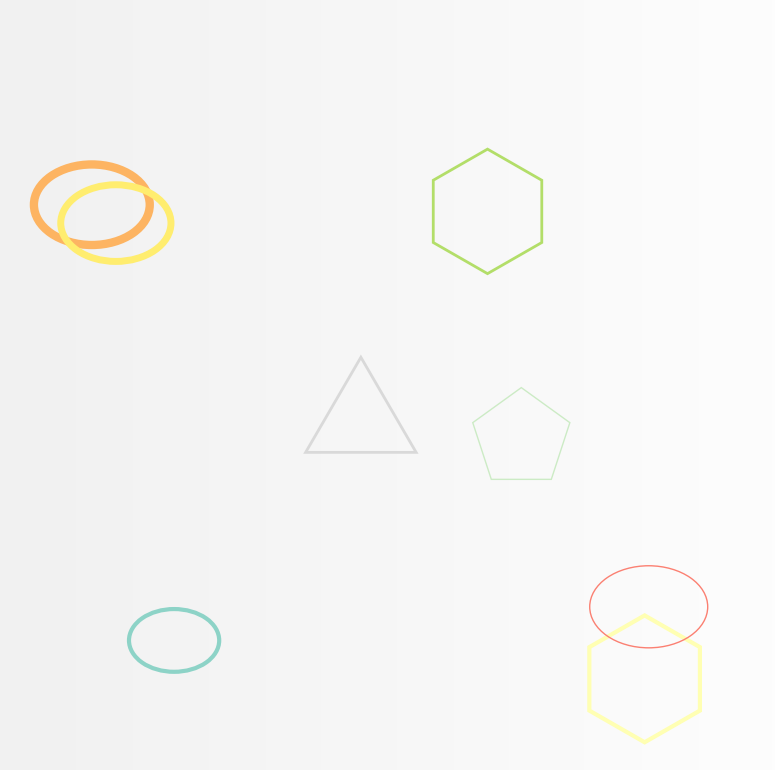[{"shape": "oval", "thickness": 1.5, "radius": 0.29, "center": [0.225, 0.168]}, {"shape": "hexagon", "thickness": 1.5, "radius": 0.41, "center": [0.832, 0.118]}, {"shape": "oval", "thickness": 0.5, "radius": 0.38, "center": [0.837, 0.212]}, {"shape": "oval", "thickness": 3, "radius": 0.37, "center": [0.118, 0.734]}, {"shape": "hexagon", "thickness": 1, "radius": 0.4, "center": [0.629, 0.725]}, {"shape": "triangle", "thickness": 1, "radius": 0.41, "center": [0.466, 0.454]}, {"shape": "pentagon", "thickness": 0.5, "radius": 0.33, "center": [0.673, 0.431]}, {"shape": "oval", "thickness": 2.5, "radius": 0.36, "center": [0.149, 0.71]}]